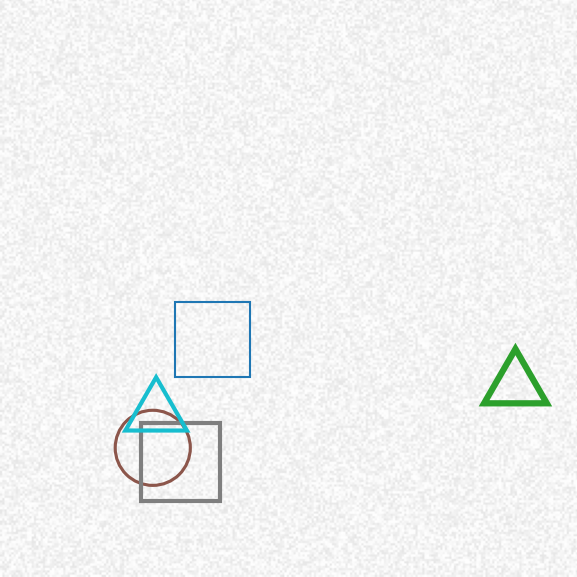[{"shape": "square", "thickness": 1, "radius": 0.33, "center": [0.368, 0.411]}, {"shape": "triangle", "thickness": 3, "radius": 0.31, "center": [0.893, 0.332]}, {"shape": "circle", "thickness": 1.5, "radius": 0.33, "center": [0.265, 0.224]}, {"shape": "square", "thickness": 2, "radius": 0.34, "center": [0.313, 0.199]}, {"shape": "triangle", "thickness": 2, "radius": 0.31, "center": [0.27, 0.284]}]